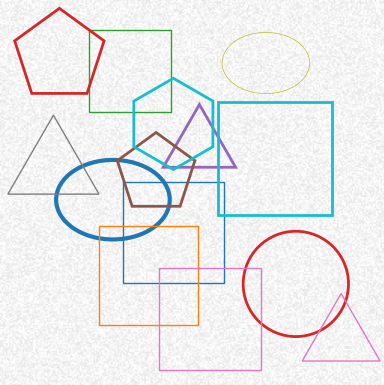[{"shape": "square", "thickness": 1, "radius": 0.66, "center": [0.45, 0.397]}, {"shape": "oval", "thickness": 3, "radius": 0.74, "center": [0.293, 0.481]}, {"shape": "square", "thickness": 1, "radius": 0.65, "center": [0.386, 0.285]}, {"shape": "square", "thickness": 1, "radius": 0.54, "center": [0.338, 0.815]}, {"shape": "circle", "thickness": 2, "radius": 0.68, "center": [0.768, 0.263]}, {"shape": "pentagon", "thickness": 2, "radius": 0.61, "center": [0.154, 0.856]}, {"shape": "triangle", "thickness": 2, "radius": 0.54, "center": [0.518, 0.62]}, {"shape": "pentagon", "thickness": 2, "radius": 0.53, "center": [0.405, 0.55]}, {"shape": "triangle", "thickness": 1, "radius": 0.58, "center": [0.886, 0.121]}, {"shape": "square", "thickness": 1, "radius": 0.66, "center": [0.547, 0.172]}, {"shape": "triangle", "thickness": 1, "radius": 0.68, "center": [0.139, 0.564]}, {"shape": "oval", "thickness": 0.5, "radius": 0.57, "center": [0.691, 0.836]}, {"shape": "square", "thickness": 2, "radius": 0.73, "center": [0.714, 0.589]}, {"shape": "hexagon", "thickness": 2, "radius": 0.59, "center": [0.45, 0.678]}]